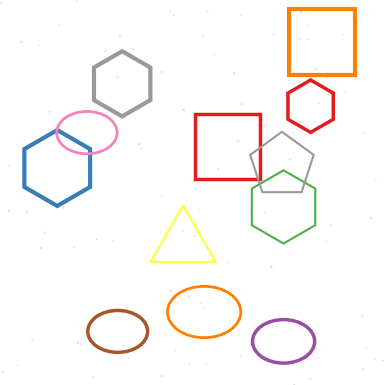[{"shape": "square", "thickness": 2.5, "radius": 0.42, "center": [0.59, 0.621]}, {"shape": "hexagon", "thickness": 2.5, "radius": 0.34, "center": [0.807, 0.724]}, {"shape": "hexagon", "thickness": 3, "radius": 0.49, "center": [0.149, 0.564]}, {"shape": "hexagon", "thickness": 1.5, "radius": 0.48, "center": [0.736, 0.463]}, {"shape": "oval", "thickness": 2.5, "radius": 0.4, "center": [0.737, 0.113]}, {"shape": "square", "thickness": 3, "radius": 0.43, "center": [0.837, 0.891]}, {"shape": "oval", "thickness": 2, "radius": 0.48, "center": [0.53, 0.19]}, {"shape": "triangle", "thickness": 1.5, "radius": 0.49, "center": [0.476, 0.369]}, {"shape": "oval", "thickness": 2.5, "radius": 0.39, "center": [0.306, 0.139]}, {"shape": "oval", "thickness": 2, "radius": 0.39, "center": [0.226, 0.656]}, {"shape": "pentagon", "thickness": 1.5, "radius": 0.43, "center": [0.732, 0.571]}, {"shape": "hexagon", "thickness": 3, "radius": 0.42, "center": [0.317, 0.782]}]